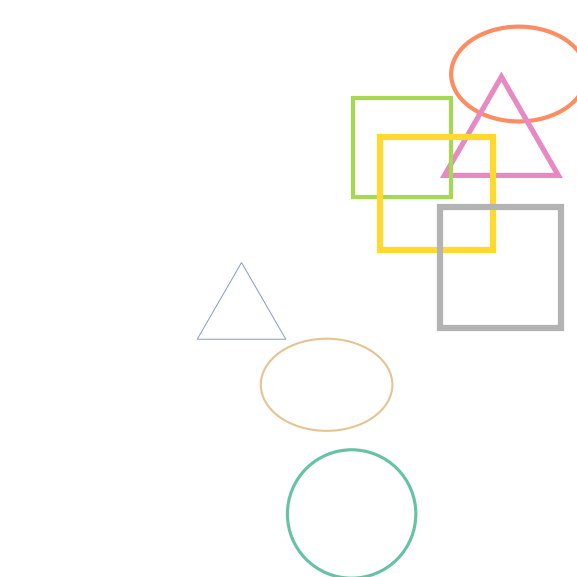[{"shape": "circle", "thickness": 1.5, "radius": 0.56, "center": [0.609, 0.109]}, {"shape": "oval", "thickness": 2, "radius": 0.59, "center": [0.898, 0.871]}, {"shape": "triangle", "thickness": 0.5, "radius": 0.44, "center": [0.418, 0.456]}, {"shape": "triangle", "thickness": 2.5, "radius": 0.57, "center": [0.868, 0.752]}, {"shape": "square", "thickness": 2, "radius": 0.42, "center": [0.696, 0.744]}, {"shape": "square", "thickness": 3, "radius": 0.49, "center": [0.756, 0.664]}, {"shape": "oval", "thickness": 1, "radius": 0.57, "center": [0.566, 0.333]}, {"shape": "square", "thickness": 3, "radius": 0.52, "center": [0.866, 0.536]}]